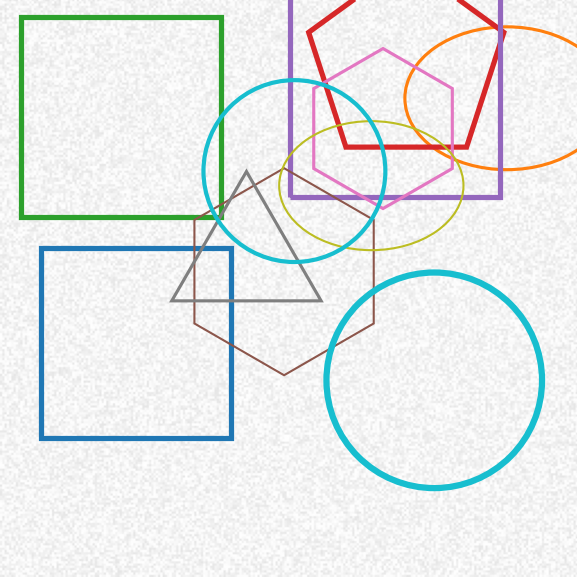[{"shape": "square", "thickness": 2.5, "radius": 0.82, "center": [0.236, 0.405]}, {"shape": "oval", "thickness": 1.5, "radius": 0.88, "center": [0.878, 0.829]}, {"shape": "square", "thickness": 2.5, "radius": 0.87, "center": [0.209, 0.796]}, {"shape": "pentagon", "thickness": 2.5, "radius": 0.89, "center": [0.703, 0.888]}, {"shape": "square", "thickness": 2.5, "radius": 0.91, "center": [0.684, 0.84]}, {"shape": "hexagon", "thickness": 1, "radius": 0.9, "center": [0.492, 0.529]}, {"shape": "hexagon", "thickness": 1.5, "radius": 0.69, "center": [0.663, 0.777]}, {"shape": "triangle", "thickness": 1.5, "radius": 0.75, "center": [0.427, 0.553]}, {"shape": "oval", "thickness": 1, "radius": 0.8, "center": [0.643, 0.678]}, {"shape": "circle", "thickness": 3, "radius": 0.93, "center": [0.752, 0.341]}, {"shape": "circle", "thickness": 2, "radius": 0.79, "center": [0.51, 0.703]}]